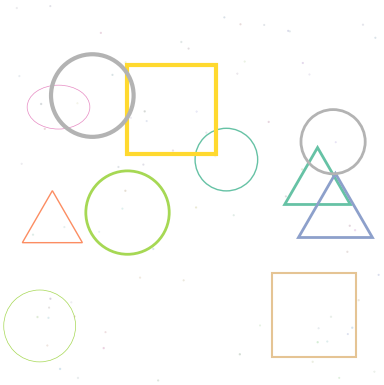[{"shape": "triangle", "thickness": 2, "radius": 0.49, "center": [0.825, 0.518]}, {"shape": "circle", "thickness": 1, "radius": 0.41, "center": [0.588, 0.585]}, {"shape": "triangle", "thickness": 1, "radius": 0.45, "center": [0.136, 0.415]}, {"shape": "triangle", "thickness": 2, "radius": 0.55, "center": [0.871, 0.439]}, {"shape": "oval", "thickness": 0.5, "radius": 0.41, "center": [0.152, 0.722]}, {"shape": "circle", "thickness": 2, "radius": 0.54, "center": [0.331, 0.448]}, {"shape": "circle", "thickness": 0.5, "radius": 0.47, "center": [0.103, 0.153]}, {"shape": "square", "thickness": 3, "radius": 0.58, "center": [0.446, 0.715]}, {"shape": "square", "thickness": 1.5, "radius": 0.55, "center": [0.815, 0.182]}, {"shape": "circle", "thickness": 2, "radius": 0.42, "center": [0.865, 0.632]}, {"shape": "circle", "thickness": 3, "radius": 0.54, "center": [0.24, 0.752]}]